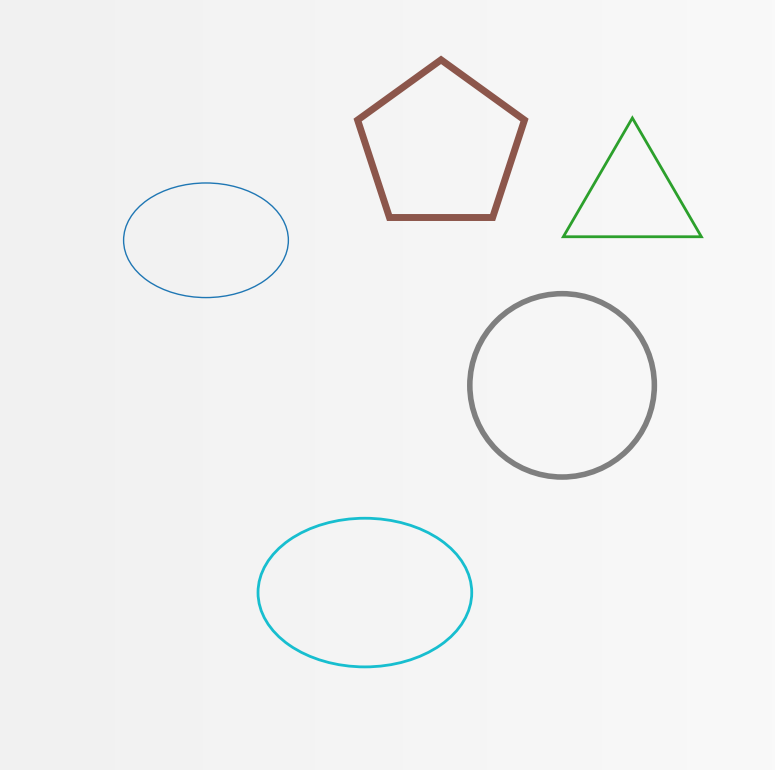[{"shape": "oval", "thickness": 0.5, "radius": 0.53, "center": [0.266, 0.688]}, {"shape": "triangle", "thickness": 1, "radius": 0.51, "center": [0.816, 0.744]}, {"shape": "pentagon", "thickness": 2.5, "radius": 0.57, "center": [0.569, 0.809]}, {"shape": "circle", "thickness": 2, "radius": 0.6, "center": [0.725, 0.5]}, {"shape": "oval", "thickness": 1, "radius": 0.69, "center": [0.471, 0.23]}]